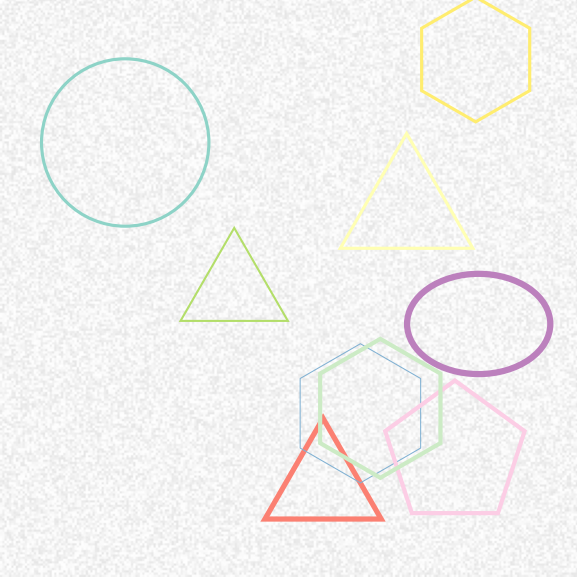[{"shape": "circle", "thickness": 1.5, "radius": 0.72, "center": [0.217, 0.752]}, {"shape": "triangle", "thickness": 1.5, "radius": 0.66, "center": [0.704, 0.635]}, {"shape": "triangle", "thickness": 2.5, "radius": 0.58, "center": [0.559, 0.158]}, {"shape": "hexagon", "thickness": 0.5, "radius": 0.6, "center": [0.624, 0.283]}, {"shape": "triangle", "thickness": 1, "radius": 0.54, "center": [0.406, 0.497]}, {"shape": "pentagon", "thickness": 2, "radius": 0.63, "center": [0.788, 0.213]}, {"shape": "oval", "thickness": 3, "radius": 0.62, "center": [0.829, 0.438]}, {"shape": "hexagon", "thickness": 2, "radius": 0.6, "center": [0.659, 0.292]}, {"shape": "hexagon", "thickness": 1.5, "radius": 0.54, "center": [0.824, 0.896]}]